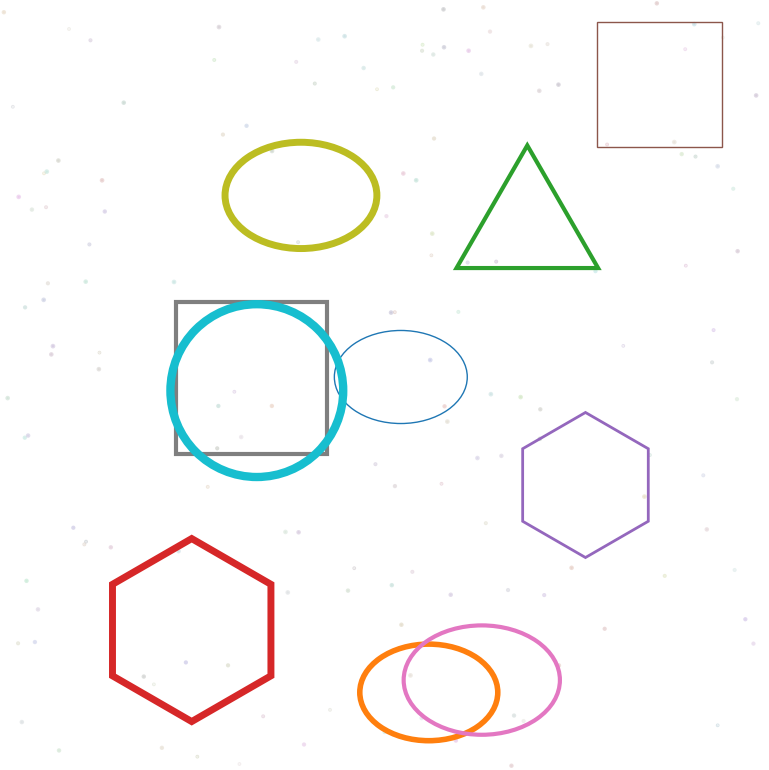[{"shape": "oval", "thickness": 0.5, "radius": 0.43, "center": [0.521, 0.51]}, {"shape": "oval", "thickness": 2, "radius": 0.45, "center": [0.557, 0.101]}, {"shape": "triangle", "thickness": 1.5, "radius": 0.53, "center": [0.685, 0.705]}, {"shape": "hexagon", "thickness": 2.5, "radius": 0.59, "center": [0.249, 0.182]}, {"shape": "hexagon", "thickness": 1, "radius": 0.47, "center": [0.76, 0.37]}, {"shape": "square", "thickness": 0.5, "radius": 0.41, "center": [0.857, 0.89]}, {"shape": "oval", "thickness": 1.5, "radius": 0.51, "center": [0.626, 0.117]}, {"shape": "square", "thickness": 1.5, "radius": 0.49, "center": [0.327, 0.509]}, {"shape": "oval", "thickness": 2.5, "radius": 0.49, "center": [0.391, 0.746]}, {"shape": "circle", "thickness": 3, "radius": 0.56, "center": [0.334, 0.493]}]